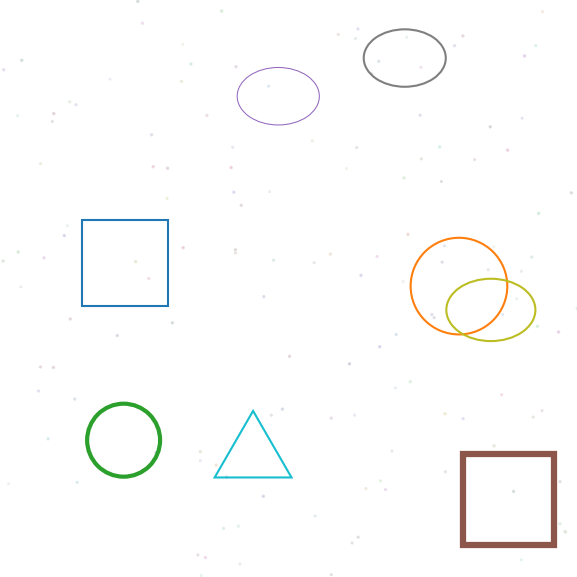[{"shape": "square", "thickness": 1, "radius": 0.38, "center": [0.217, 0.544]}, {"shape": "circle", "thickness": 1, "radius": 0.42, "center": [0.795, 0.504]}, {"shape": "circle", "thickness": 2, "radius": 0.32, "center": [0.214, 0.237]}, {"shape": "oval", "thickness": 0.5, "radius": 0.36, "center": [0.482, 0.833]}, {"shape": "square", "thickness": 3, "radius": 0.39, "center": [0.881, 0.134]}, {"shape": "oval", "thickness": 1, "radius": 0.36, "center": [0.701, 0.899]}, {"shape": "oval", "thickness": 1, "radius": 0.39, "center": [0.85, 0.462]}, {"shape": "triangle", "thickness": 1, "radius": 0.38, "center": [0.438, 0.211]}]